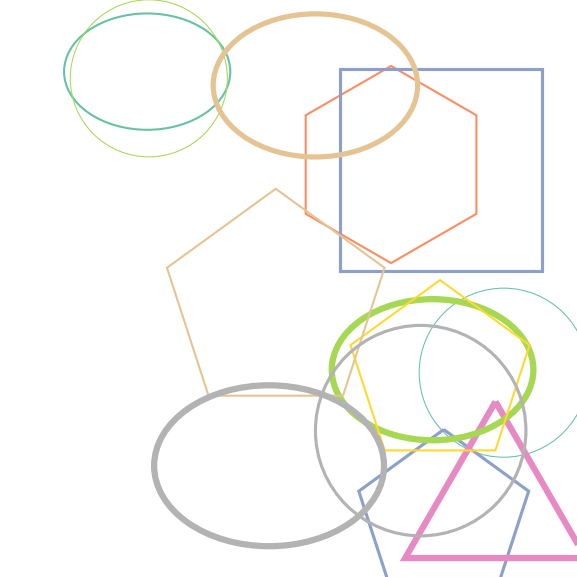[{"shape": "oval", "thickness": 1, "radius": 0.72, "center": [0.255, 0.875]}, {"shape": "circle", "thickness": 0.5, "radius": 0.73, "center": [0.872, 0.354]}, {"shape": "hexagon", "thickness": 1, "radius": 0.85, "center": [0.677, 0.714]}, {"shape": "pentagon", "thickness": 1.5, "radius": 0.77, "center": [0.768, 0.101]}, {"shape": "square", "thickness": 1.5, "radius": 0.88, "center": [0.763, 0.705]}, {"shape": "triangle", "thickness": 3, "radius": 0.9, "center": [0.858, 0.123]}, {"shape": "oval", "thickness": 3, "radius": 0.87, "center": [0.749, 0.359]}, {"shape": "circle", "thickness": 0.5, "radius": 0.68, "center": [0.258, 0.864]}, {"shape": "pentagon", "thickness": 1, "radius": 0.82, "center": [0.762, 0.351]}, {"shape": "pentagon", "thickness": 1, "radius": 0.99, "center": [0.478, 0.474]}, {"shape": "oval", "thickness": 2.5, "radius": 0.88, "center": [0.546, 0.851]}, {"shape": "circle", "thickness": 1.5, "radius": 0.91, "center": [0.728, 0.253]}, {"shape": "oval", "thickness": 3, "radius": 1.0, "center": [0.466, 0.193]}]